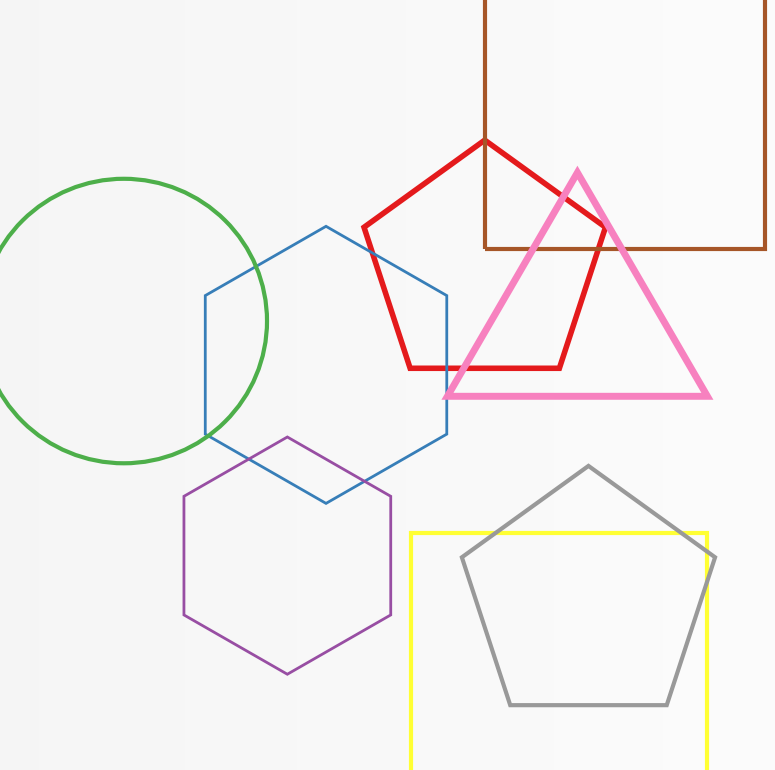[{"shape": "pentagon", "thickness": 2, "radius": 0.82, "center": [0.625, 0.654]}, {"shape": "hexagon", "thickness": 1, "radius": 0.9, "center": [0.421, 0.526]}, {"shape": "circle", "thickness": 1.5, "radius": 0.92, "center": [0.16, 0.583]}, {"shape": "hexagon", "thickness": 1, "radius": 0.77, "center": [0.371, 0.278]}, {"shape": "square", "thickness": 1.5, "radius": 0.95, "center": [0.721, 0.117]}, {"shape": "square", "thickness": 1.5, "radius": 0.9, "center": [0.807, 0.858]}, {"shape": "triangle", "thickness": 2.5, "radius": 0.97, "center": [0.745, 0.582]}, {"shape": "pentagon", "thickness": 1.5, "radius": 0.86, "center": [0.759, 0.223]}]